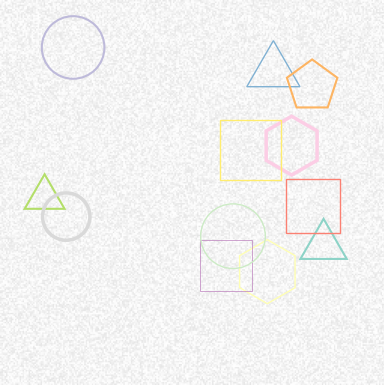[{"shape": "triangle", "thickness": 1.5, "radius": 0.35, "center": [0.84, 0.362]}, {"shape": "hexagon", "thickness": 1, "radius": 0.42, "center": [0.694, 0.294]}, {"shape": "circle", "thickness": 1.5, "radius": 0.41, "center": [0.19, 0.877]}, {"shape": "square", "thickness": 1, "radius": 0.35, "center": [0.814, 0.465]}, {"shape": "triangle", "thickness": 1, "radius": 0.4, "center": [0.71, 0.815]}, {"shape": "pentagon", "thickness": 1.5, "radius": 0.34, "center": [0.811, 0.777]}, {"shape": "triangle", "thickness": 1.5, "radius": 0.3, "center": [0.116, 0.488]}, {"shape": "hexagon", "thickness": 2.5, "radius": 0.38, "center": [0.757, 0.622]}, {"shape": "circle", "thickness": 2.5, "radius": 0.31, "center": [0.172, 0.437]}, {"shape": "square", "thickness": 0.5, "radius": 0.34, "center": [0.588, 0.31]}, {"shape": "circle", "thickness": 1, "radius": 0.42, "center": [0.605, 0.386]}, {"shape": "square", "thickness": 1, "radius": 0.39, "center": [0.651, 0.611]}]